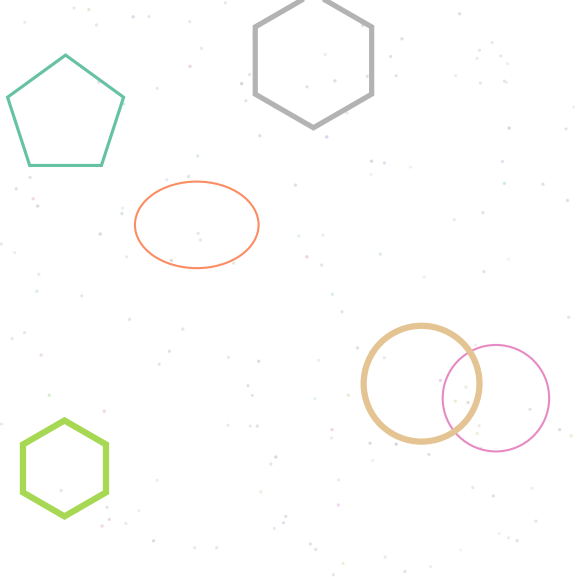[{"shape": "pentagon", "thickness": 1.5, "radius": 0.53, "center": [0.114, 0.798]}, {"shape": "oval", "thickness": 1, "radius": 0.54, "center": [0.341, 0.61]}, {"shape": "circle", "thickness": 1, "radius": 0.46, "center": [0.859, 0.31]}, {"shape": "hexagon", "thickness": 3, "radius": 0.42, "center": [0.112, 0.188]}, {"shape": "circle", "thickness": 3, "radius": 0.5, "center": [0.73, 0.335]}, {"shape": "hexagon", "thickness": 2.5, "radius": 0.58, "center": [0.543, 0.894]}]